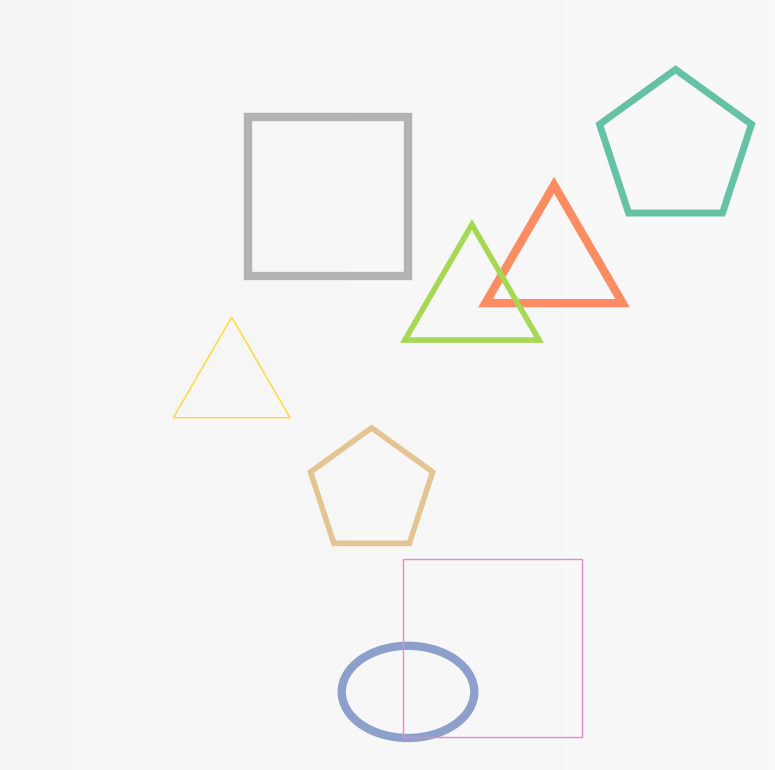[{"shape": "pentagon", "thickness": 2.5, "radius": 0.52, "center": [0.872, 0.807]}, {"shape": "triangle", "thickness": 3, "radius": 0.51, "center": [0.715, 0.657]}, {"shape": "oval", "thickness": 3, "radius": 0.43, "center": [0.526, 0.101]}, {"shape": "square", "thickness": 0.5, "radius": 0.58, "center": [0.635, 0.159]}, {"shape": "triangle", "thickness": 2, "radius": 0.5, "center": [0.609, 0.608]}, {"shape": "triangle", "thickness": 0.5, "radius": 0.43, "center": [0.299, 0.501]}, {"shape": "pentagon", "thickness": 2, "radius": 0.41, "center": [0.479, 0.361]}, {"shape": "square", "thickness": 3, "radius": 0.51, "center": [0.423, 0.745]}]